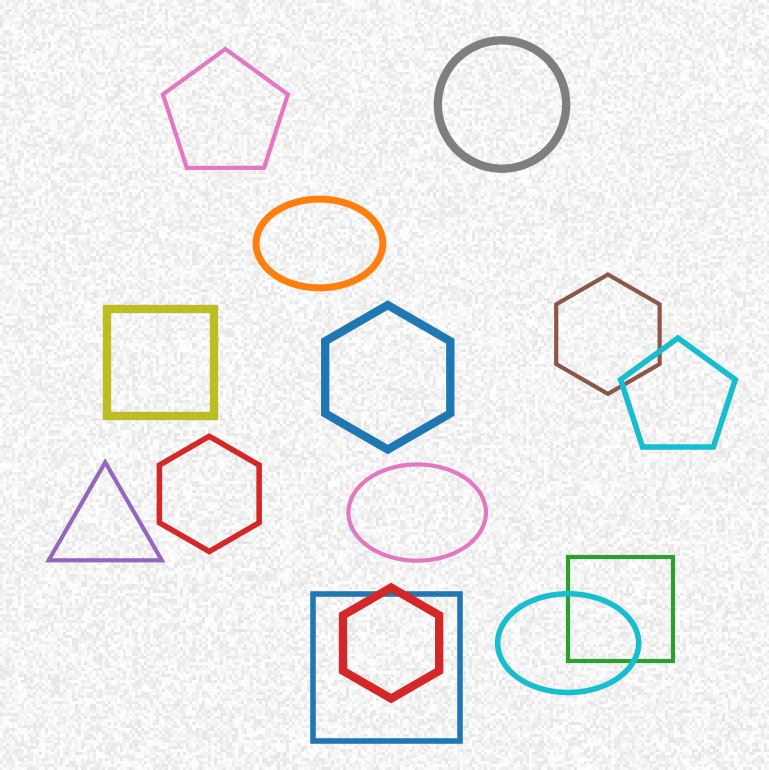[{"shape": "hexagon", "thickness": 3, "radius": 0.47, "center": [0.504, 0.51]}, {"shape": "square", "thickness": 2, "radius": 0.48, "center": [0.502, 0.133]}, {"shape": "oval", "thickness": 2.5, "radius": 0.41, "center": [0.415, 0.684]}, {"shape": "square", "thickness": 1.5, "radius": 0.34, "center": [0.805, 0.209]}, {"shape": "hexagon", "thickness": 2, "radius": 0.37, "center": [0.272, 0.359]}, {"shape": "hexagon", "thickness": 3, "radius": 0.36, "center": [0.508, 0.165]}, {"shape": "triangle", "thickness": 1.5, "radius": 0.42, "center": [0.137, 0.315]}, {"shape": "hexagon", "thickness": 1.5, "radius": 0.39, "center": [0.79, 0.566]}, {"shape": "pentagon", "thickness": 1.5, "radius": 0.43, "center": [0.293, 0.851]}, {"shape": "oval", "thickness": 1.5, "radius": 0.45, "center": [0.542, 0.334]}, {"shape": "circle", "thickness": 3, "radius": 0.42, "center": [0.652, 0.864]}, {"shape": "square", "thickness": 3, "radius": 0.35, "center": [0.209, 0.529]}, {"shape": "oval", "thickness": 2, "radius": 0.46, "center": [0.738, 0.165]}, {"shape": "pentagon", "thickness": 2, "radius": 0.39, "center": [0.88, 0.483]}]